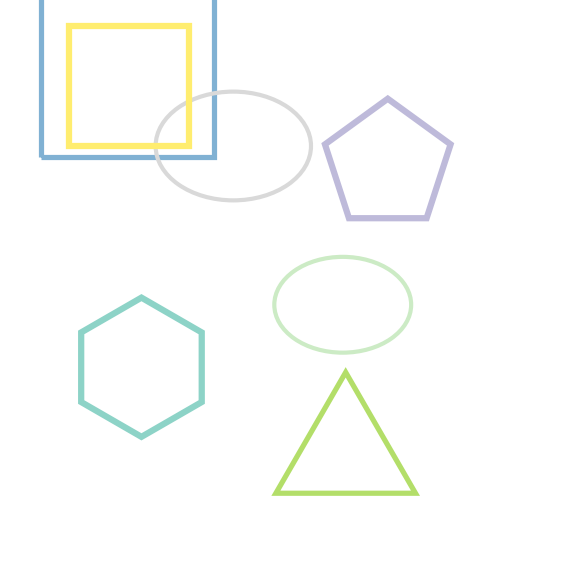[{"shape": "hexagon", "thickness": 3, "radius": 0.6, "center": [0.245, 0.363]}, {"shape": "pentagon", "thickness": 3, "radius": 0.57, "center": [0.671, 0.714]}, {"shape": "square", "thickness": 2.5, "radius": 0.75, "center": [0.221, 0.877]}, {"shape": "triangle", "thickness": 2.5, "radius": 0.7, "center": [0.599, 0.215]}, {"shape": "oval", "thickness": 2, "radius": 0.67, "center": [0.404, 0.746]}, {"shape": "oval", "thickness": 2, "radius": 0.59, "center": [0.593, 0.471]}, {"shape": "square", "thickness": 3, "radius": 0.52, "center": [0.223, 0.85]}]